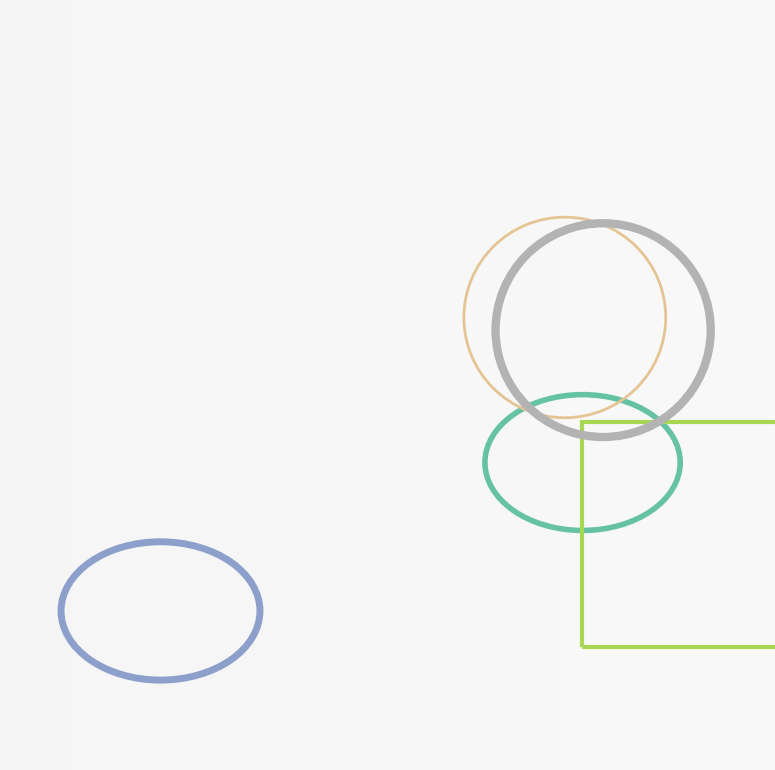[{"shape": "oval", "thickness": 2, "radius": 0.63, "center": [0.752, 0.399]}, {"shape": "oval", "thickness": 2.5, "radius": 0.64, "center": [0.207, 0.207]}, {"shape": "square", "thickness": 1.5, "radius": 0.73, "center": [0.897, 0.306]}, {"shape": "circle", "thickness": 1, "radius": 0.65, "center": [0.729, 0.588]}, {"shape": "circle", "thickness": 3, "radius": 0.69, "center": [0.778, 0.571]}]